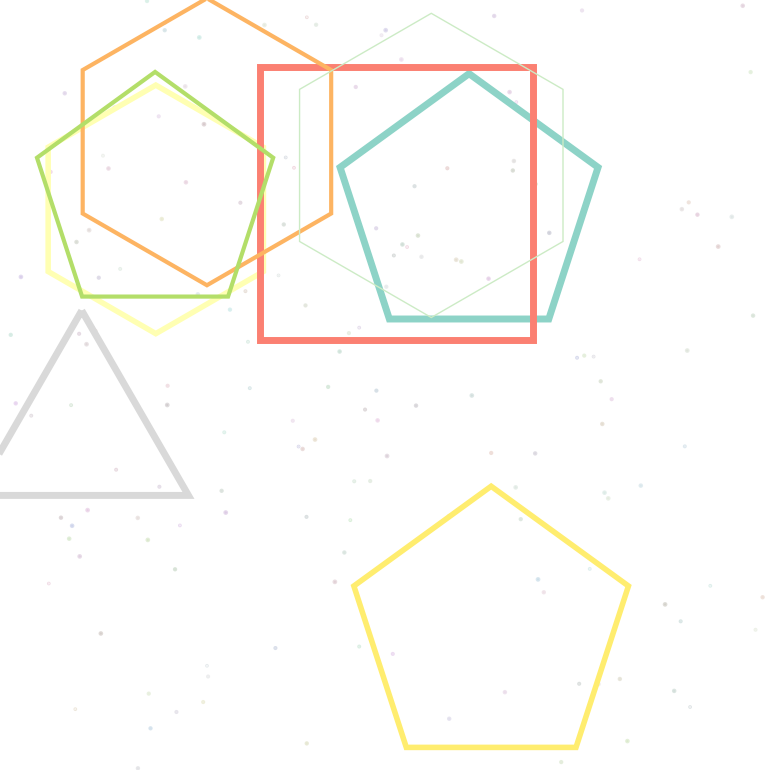[{"shape": "pentagon", "thickness": 2.5, "radius": 0.88, "center": [0.609, 0.728]}, {"shape": "hexagon", "thickness": 2, "radius": 0.81, "center": [0.202, 0.728]}, {"shape": "square", "thickness": 2.5, "radius": 0.89, "center": [0.514, 0.736]}, {"shape": "hexagon", "thickness": 1.5, "radius": 0.93, "center": [0.269, 0.816]}, {"shape": "pentagon", "thickness": 1.5, "radius": 0.81, "center": [0.201, 0.745]}, {"shape": "triangle", "thickness": 2.5, "radius": 0.8, "center": [0.106, 0.437]}, {"shape": "hexagon", "thickness": 0.5, "radius": 0.99, "center": [0.56, 0.785]}, {"shape": "pentagon", "thickness": 2, "radius": 0.94, "center": [0.638, 0.181]}]